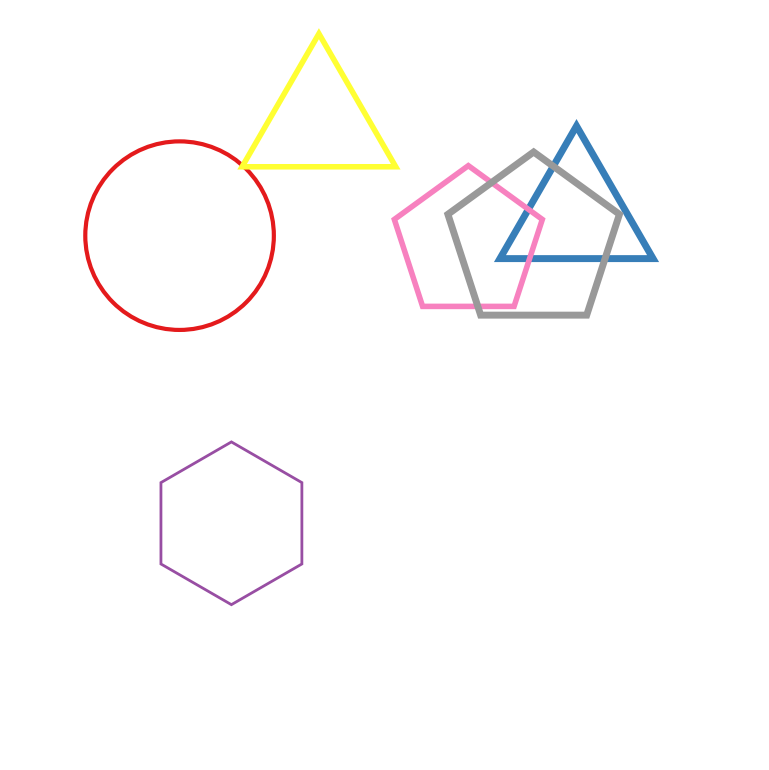[{"shape": "circle", "thickness": 1.5, "radius": 0.61, "center": [0.233, 0.694]}, {"shape": "triangle", "thickness": 2.5, "radius": 0.57, "center": [0.749, 0.722]}, {"shape": "hexagon", "thickness": 1, "radius": 0.53, "center": [0.301, 0.32]}, {"shape": "triangle", "thickness": 2, "radius": 0.58, "center": [0.414, 0.841]}, {"shape": "pentagon", "thickness": 2, "radius": 0.51, "center": [0.608, 0.684]}, {"shape": "pentagon", "thickness": 2.5, "radius": 0.59, "center": [0.693, 0.685]}]